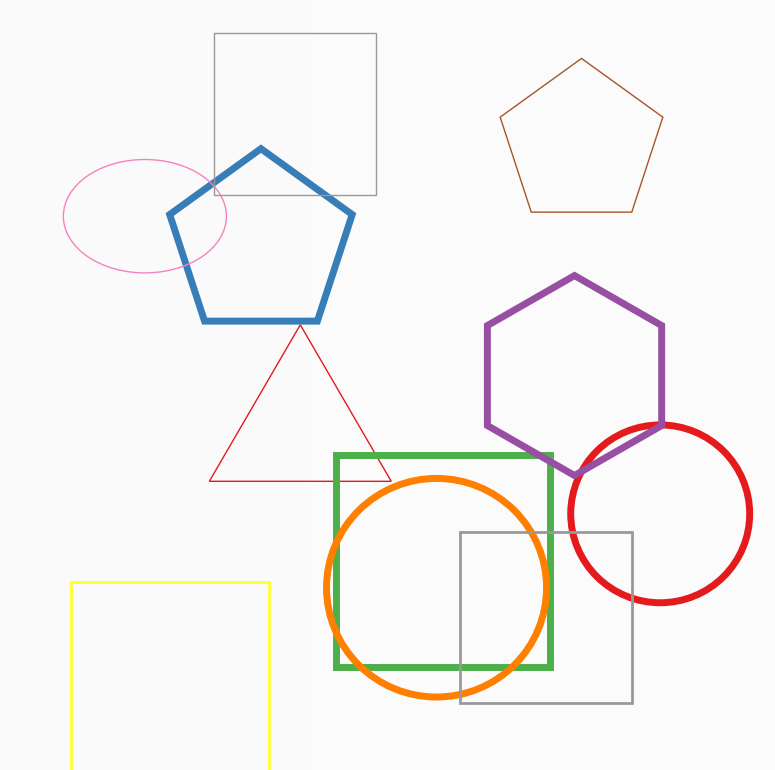[{"shape": "triangle", "thickness": 0.5, "radius": 0.68, "center": [0.387, 0.443]}, {"shape": "circle", "thickness": 2.5, "radius": 0.58, "center": [0.852, 0.333]}, {"shape": "pentagon", "thickness": 2.5, "radius": 0.62, "center": [0.337, 0.683]}, {"shape": "square", "thickness": 2.5, "radius": 0.69, "center": [0.572, 0.271]}, {"shape": "hexagon", "thickness": 2.5, "radius": 0.65, "center": [0.741, 0.512]}, {"shape": "circle", "thickness": 2.5, "radius": 0.71, "center": [0.563, 0.237]}, {"shape": "square", "thickness": 1, "radius": 0.64, "center": [0.219, 0.117]}, {"shape": "pentagon", "thickness": 0.5, "radius": 0.55, "center": [0.75, 0.814]}, {"shape": "oval", "thickness": 0.5, "radius": 0.53, "center": [0.187, 0.719]}, {"shape": "square", "thickness": 1, "radius": 0.55, "center": [0.705, 0.198]}, {"shape": "square", "thickness": 0.5, "radius": 0.52, "center": [0.381, 0.852]}]